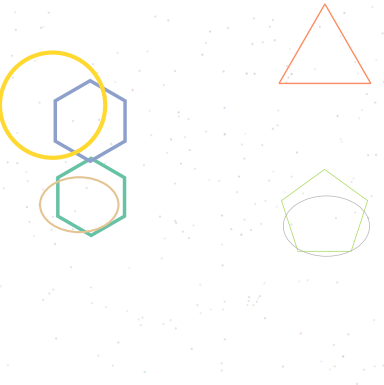[{"shape": "hexagon", "thickness": 2.5, "radius": 0.5, "center": [0.237, 0.489]}, {"shape": "triangle", "thickness": 1, "radius": 0.69, "center": [0.844, 0.852]}, {"shape": "hexagon", "thickness": 2.5, "radius": 0.52, "center": [0.234, 0.686]}, {"shape": "pentagon", "thickness": 0.5, "radius": 0.59, "center": [0.843, 0.442]}, {"shape": "circle", "thickness": 3, "radius": 0.68, "center": [0.137, 0.727]}, {"shape": "oval", "thickness": 1.5, "radius": 0.51, "center": [0.206, 0.468]}, {"shape": "oval", "thickness": 0.5, "radius": 0.56, "center": [0.848, 0.413]}]